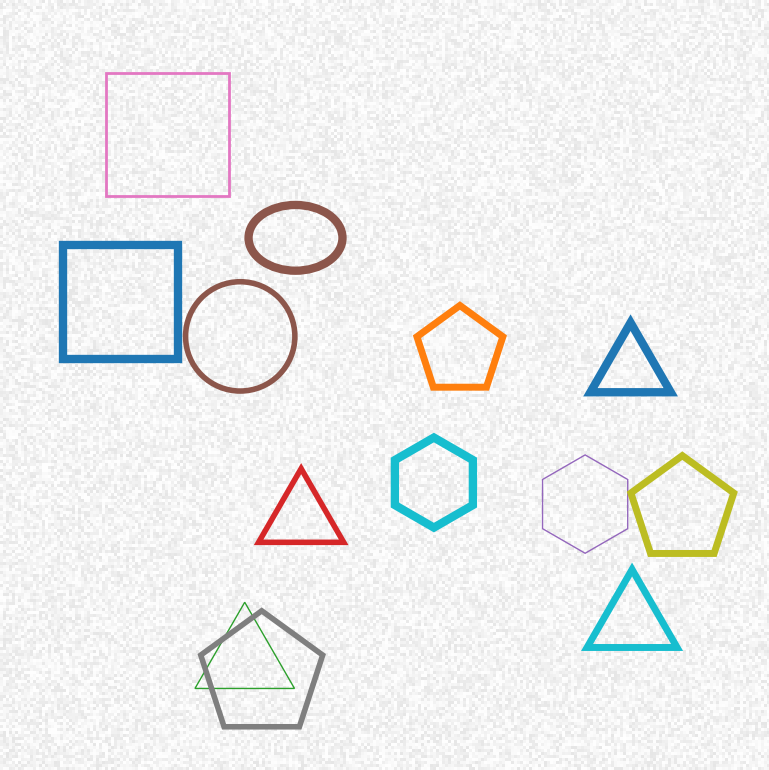[{"shape": "triangle", "thickness": 3, "radius": 0.3, "center": [0.819, 0.521]}, {"shape": "square", "thickness": 3, "radius": 0.37, "center": [0.156, 0.607]}, {"shape": "pentagon", "thickness": 2.5, "radius": 0.29, "center": [0.597, 0.545]}, {"shape": "triangle", "thickness": 0.5, "radius": 0.37, "center": [0.318, 0.143]}, {"shape": "triangle", "thickness": 2, "radius": 0.32, "center": [0.391, 0.328]}, {"shape": "hexagon", "thickness": 0.5, "radius": 0.32, "center": [0.76, 0.345]}, {"shape": "oval", "thickness": 3, "radius": 0.3, "center": [0.384, 0.691]}, {"shape": "circle", "thickness": 2, "radius": 0.35, "center": [0.312, 0.563]}, {"shape": "square", "thickness": 1, "radius": 0.4, "center": [0.218, 0.825]}, {"shape": "pentagon", "thickness": 2, "radius": 0.42, "center": [0.34, 0.124]}, {"shape": "pentagon", "thickness": 2.5, "radius": 0.35, "center": [0.886, 0.338]}, {"shape": "hexagon", "thickness": 3, "radius": 0.29, "center": [0.563, 0.373]}, {"shape": "triangle", "thickness": 2.5, "radius": 0.34, "center": [0.821, 0.193]}]